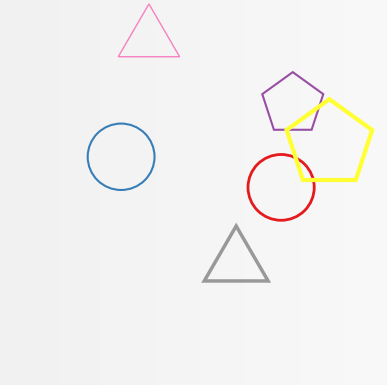[{"shape": "circle", "thickness": 2, "radius": 0.43, "center": [0.725, 0.513]}, {"shape": "circle", "thickness": 1.5, "radius": 0.43, "center": [0.313, 0.593]}, {"shape": "pentagon", "thickness": 1.5, "radius": 0.41, "center": [0.756, 0.73]}, {"shape": "pentagon", "thickness": 3, "radius": 0.58, "center": [0.85, 0.626]}, {"shape": "triangle", "thickness": 1, "radius": 0.46, "center": [0.384, 0.898]}, {"shape": "triangle", "thickness": 2.5, "radius": 0.48, "center": [0.609, 0.318]}]